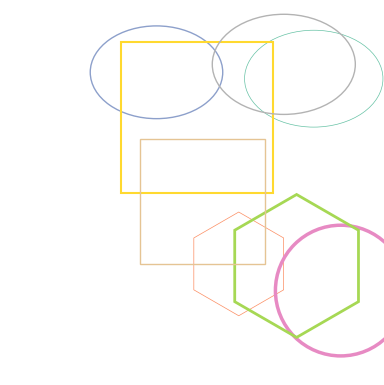[{"shape": "oval", "thickness": 0.5, "radius": 0.9, "center": [0.815, 0.796]}, {"shape": "hexagon", "thickness": 0.5, "radius": 0.67, "center": [0.62, 0.315]}, {"shape": "oval", "thickness": 1, "radius": 0.86, "center": [0.406, 0.812]}, {"shape": "circle", "thickness": 2.5, "radius": 0.85, "center": [0.885, 0.245]}, {"shape": "hexagon", "thickness": 2, "radius": 0.93, "center": [0.77, 0.309]}, {"shape": "square", "thickness": 1.5, "radius": 0.98, "center": [0.511, 0.695]}, {"shape": "square", "thickness": 1, "radius": 0.81, "center": [0.526, 0.477]}, {"shape": "oval", "thickness": 1, "radius": 0.93, "center": [0.737, 0.833]}]